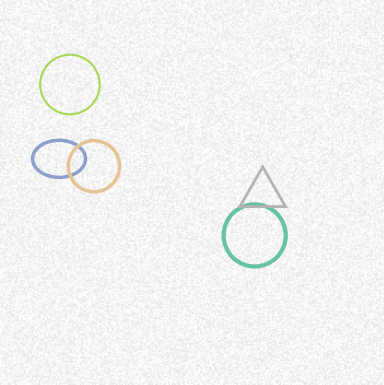[{"shape": "circle", "thickness": 3, "radius": 0.4, "center": [0.662, 0.389]}, {"shape": "oval", "thickness": 2.5, "radius": 0.34, "center": [0.153, 0.587]}, {"shape": "circle", "thickness": 1.5, "radius": 0.39, "center": [0.182, 0.78]}, {"shape": "circle", "thickness": 2.5, "radius": 0.33, "center": [0.244, 0.568]}, {"shape": "triangle", "thickness": 2, "radius": 0.34, "center": [0.682, 0.498]}]